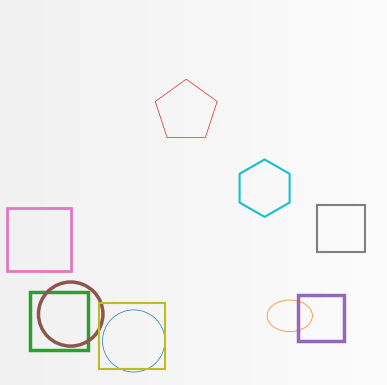[{"shape": "circle", "thickness": 0.5, "radius": 0.4, "center": [0.345, 0.114]}, {"shape": "oval", "thickness": 0.5, "radius": 0.29, "center": [0.748, 0.18]}, {"shape": "square", "thickness": 2.5, "radius": 0.38, "center": [0.152, 0.166]}, {"shape": "pentagon", "thickness": 0.5, "radius": 0.42, "center": [0.481, 0.71]}, {"shape": "square", "thickness": 2.5, "radius": 0.3, "center": [0.828, 0.174]}, {"shape": "circle", "thickness": 2.5, "radius": 0.42, "center": [0.182, 0.184]}, {"shape": "square", "thickness": 2, "radius": 0.41, "center": [0.102, 0.377]}, {"shape": "square", "thickness": 1.5, "radius": 0.31, "center": [0.88, 0.406]}, {"shape": "square", "thickness": 1.5, "radius": 0.42, "center": [0.341, 0.127]}, {"shape": "hexagon", "thickness": 1.5, "radius": 0.37, "center": [0.683, 0.511]}]